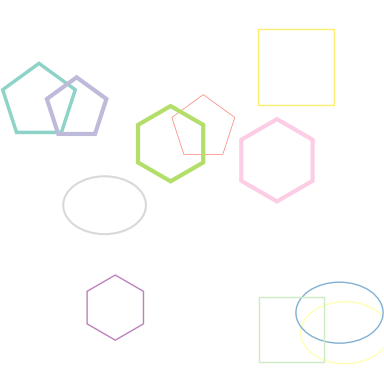[{"shape": "pentagon", "thickness": 2.5, "radius": 0.5, "center": [0.101, 0.736]}, {"shape": "oval", "thickness": 1, "radius": 0.58, "center": [0.896, 0.136]}, {"shape": "pentagon", "thickness": 3, "radius": 0.41, "center": [0.199, 0.718]}, {"shape": "pentagon", "thickness": 0.5, "radius": 0.43, "center": [0.528, 0.668]}, {"shape": "oval", "thickness": 1, "radius": 0.57, "center": [0.882, 0.188]}, {"shape": "hexagon", "thickness": 3, "radius": 0.49, "center": [0.443, 0.627]}, {"shape": "hexagon", "thickness": 3, "radius": 0.53, "center": [0.719, 0.584]}, {"shape": "oval", "thickness": 1.5, "radius": 0.54, "center": [0.272, 0.467]}, {"shape": "hexagon", "thickness": 1, "radius": 0.42, "center": [0.299, 0.201]}, {"shape": "square", "thickness": 1, "radius": 0.42, "center": [0.757, 0.144]}, {"shape": "square", "thickness": 1, "radius": 0.5, "center": [0.769, 0.827]}]